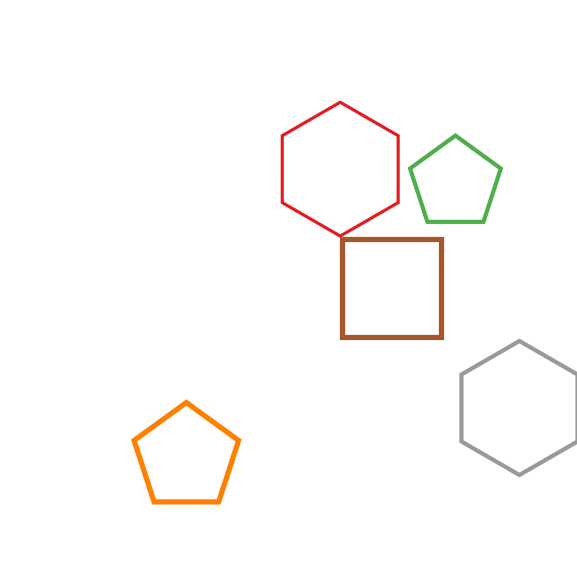[{"shape": "hexagon", "thickness": 1.5, "radius": 0.58, "center": [0.589, 0.706]}, {"shape": "pentagon", "thickness": 2, "radius": 0.41, "center": [0.789, 0.682]}, {"shape": "pentagon", "thickness": 2.5, "radius": 0.48, "center": [0.323, 0.207]}, {"shape": "square", "thickness": 2.5, "radius": 0.43, "center": [0.678, 0.501]}, {"shape": "hexagon", "thickness": 2, "radius": 0.58, "center": [0.9, 0.293]}]